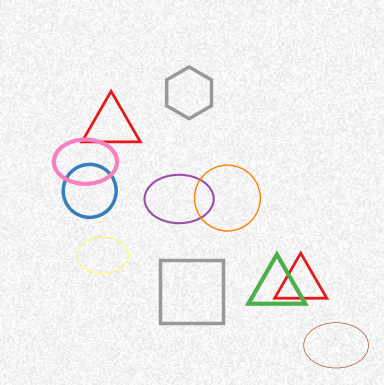[{"shape": "triangle", "thickness": 2, "radius": 0.44, "center": [0.289, 0.675]}, {"shape": "triangle", "thickness": 2, "radius": 0.39, "center": [0.781, 0.264]}, {"shape": "circle", "thickness": 2.5, "radius": 0.34, "center": [0.233, 0.504]}, {"shape": "triangle", "thickness": 3, "radius": 0.43, "center": [0.719, 0.254]}, {"shape": "oval", "thickness": 1.5, "radius": 0.45, "center": [0.465, 0.483]}, {"shape": "circle", "thickness": 1, "radius": 0.43, "center": [0.591, 0.486]}, {"shape": "oval", "thickness": 0.5, "radius": 0.34, "center": [0.267, 0.337]}, {"shape": "oval", "thickness": 0.5, "radius": 0.42, "center": [0.873, 0.103]}, {"shape": "oval", "thickness": 3, "radius": 0.41, "center": [0.222, 0.58]}, {"shape": "hexagon", "thickness": 2.5, "radius": 0.34, "center": [0.491, 0.759]}, {"shape": "square", "thickness": 2.5, "radius": 0.41, "center": [0.498, 0.242]}]